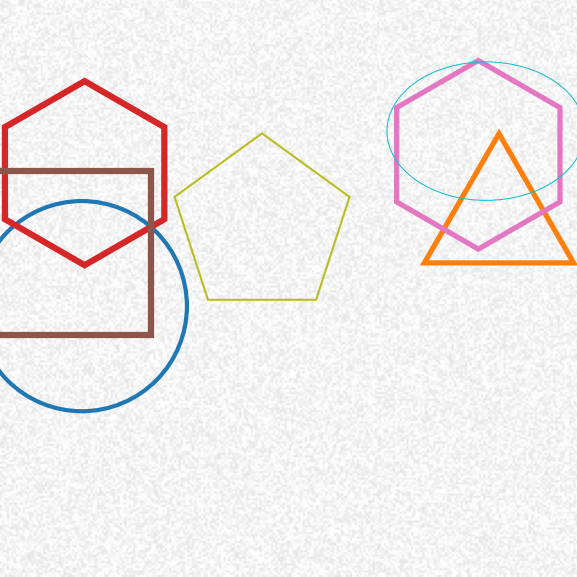[{"shape": "circle", "thickness": 2, "radius": 0.91, "center": [0.142, 0.469]}, {"shape": "triangle", "thickness": 2.5, "radius": 0.75, "center": [0.864, 0.618]}, {"shape": "hexagon", "thickness": 3, "radius": 0.8, "center": [0.147, 0.699]}, {"shape": "square", "thickness": 3, "radius": 0.71, "center": [0.12, 0.561]}, {"shape": "hexagon", "thickness": 2.5, "radius": 0.82, "center": [0.828, 0.731]}, {"shape": "pentagon", "thickness": 1, "radius": 0.8, "center": [0.454, 0.609]}, {"shape": "oval", "thickness": 0.5, "radius": 0.86, "center": [0.841, 0.772]}]